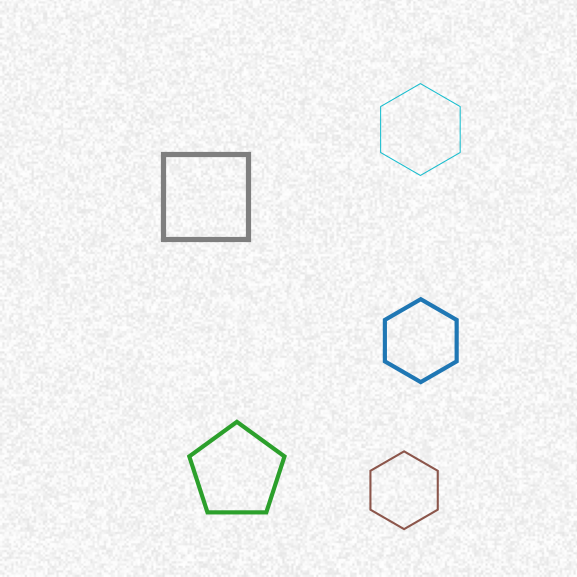[{"shape": "hexagon", "thickness": 2, "radius": 0.36, "center": [0.729, 0.409]}, {"shape": "pentagon", "thickness": 2, "radius": 0.43, "center": [0.41, 0.182]}, {"shape": "hexagon", "thickness": 1, "radius": 0.34, "center": [0.7, 0.15]}, {"shape": "square", "thickness": 2.5, "radius": 0.37, "center": [0.356, 0.658]}, {"shape": "hexagon", "thickness": 0.5, "radius": 0.4, "center": [0.728, 0.775]}]